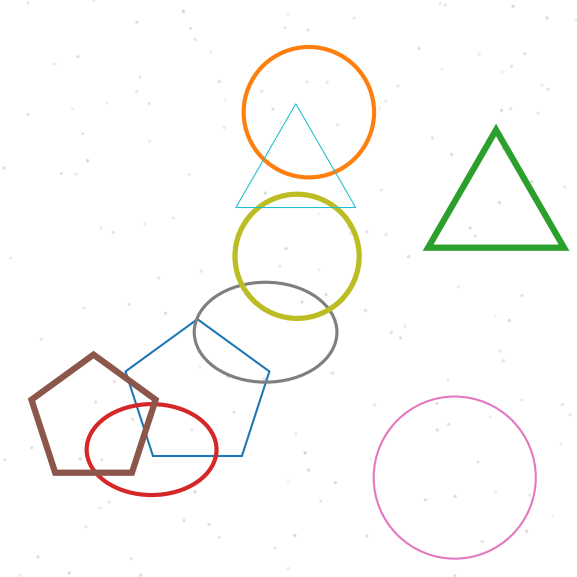[{"shape": "pentagon", "thickness": 1, "radius": 0.65, "center": [0.342, 0.315]}, {"shape": "circle", "thickness": 2, "radius": 0.56, "center": [0.535, 0.805]}, {"shape": "triangle", "thickness": 3, "radius": 0.68, "center": [0.859, 0.638]}, {"shape": "oval", "thickness": 2, "radius": 0.56, "center": [0.263, 0.221]}, {"shape": "pentagon", "thickness": 3, "radius": 0.57, "center": [0.162, 0.272]}, {"shape": "circle", "thickness": 1, "radius": 0.7, "center": [0.787, 0.172]}, {"shape": "oval", "thickness": 1.5, "radius": 0.62, "center": [0.46, 0.424]}, {"shape": "circle", "thickness": 2.5, "radius": 0.54, "center": [0.514, 0.555]}, {"shape": "triangle", "thickness": 0.5, "radius": 0.6, "center": [0.512, 0.7]}]